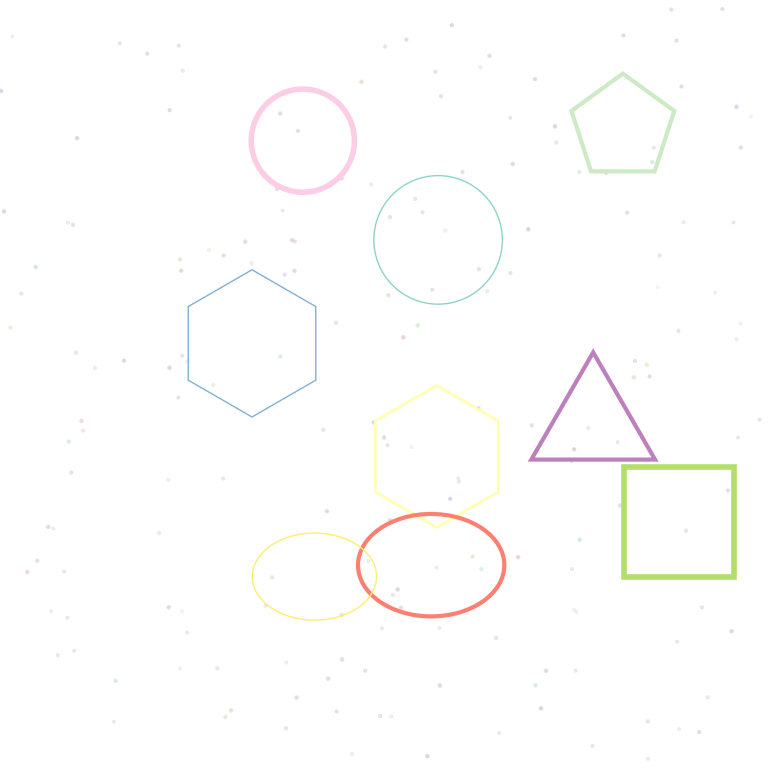[{"shape": "circle", "thickness": 0.5, "radius": 0.42, "center": [0.569, 0.688]}, {"shape": "hexagon", "thickness": 1, "radius": 0.46, "center": [0.567, 0.407]}, {"shape": "oval", "thickness": 1.5, "radius": 0.48, "center": [0.56, 0.266]}, {"shape": "hexagon", "thickness": 0.5, "radius": 0.48, "center": [0.327, 0.554]}, {"shape": "square", "thickness": 2, "radius": 0.36, "center": [0.882, 0.322]}, {"shape": "circle", "thickness": 2, "radius": 0.33, "center": [0.393, 0.817]}, {"shape": "triangle", "thickness": 1.5, "radius": 0.46, "center": [0.77, 0.45]}, {"shape": "pentagon", "thickness": 1.5, "radius": 0.35, "center": [0.809, 0.834]}, {"shape": "oval", "thickness": 0.5, "radius": 0.4, "center": [0.408, 0.251]}]